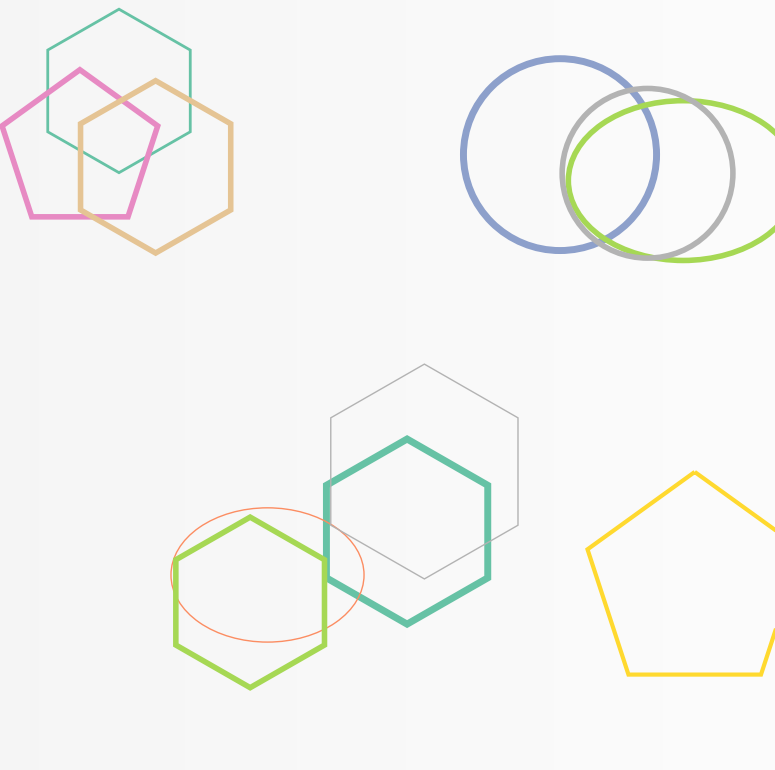[{"shape": "hexagon", "thickness": 2.5, "radius": 0.6, "center": [0.525, 0.31]}, {"shape": "hexagon", "thickness": 1, "radius": 0.53, "center": [0.154, 0.882]}, {"shape": "oval", "thickness": 0.5, "radius": 0.62, "center": [0.345, 0.253]}, {"shape": "circle", "thickness": 2.5, "radius": 0.62, "center": [0.723, 0.799]}, {"shape": "pentagon", "thickness": 2, "radius": 0.53, "center": [0.103, 0.804]}, {"shape": "oval", "thickness": 2, "radius": 0.74, "center": [0.882, 0.765]}, {"shape": "hexagon", "thickness": 2, "radius": 0.55, "center": [0.323, 0.218]}, {"shape": "pentagon", "thickness": 1.5, "radius": 0.73, "center": [0.896, 0.242]}, {"shape": "hexagon", "thickness": 2, "radius": 0.56, "center": [0.201, 0.783]}, {"shape": "circle", "thickness": 2, "radius": 0.55, "center": [0.836, 0.775]}, {"shape": "hexagon", "thickness": 0.5, "radius": 0.7, "center": [0.548, 0.388]}]